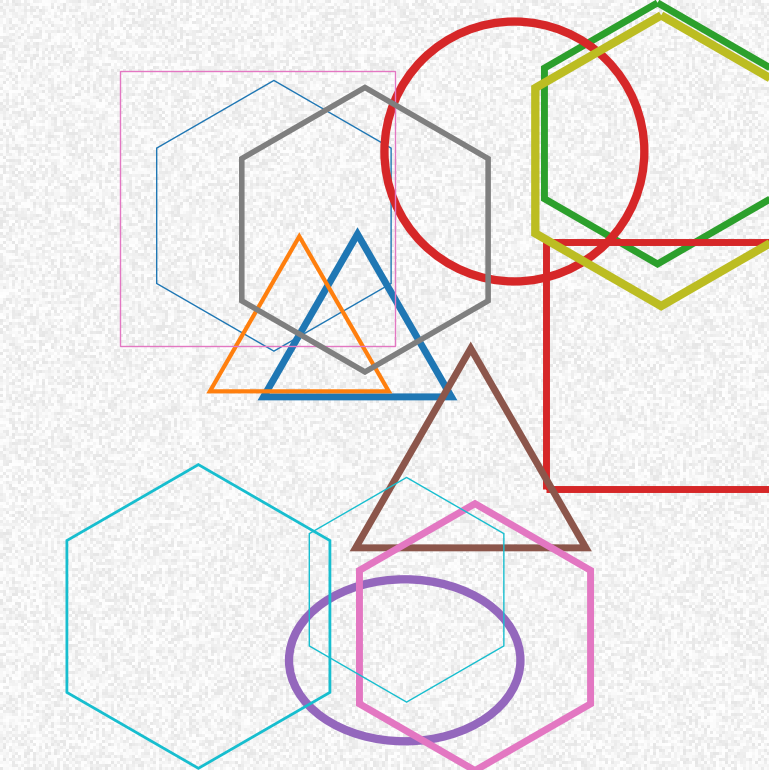[{"shape": "hexagon", "thickness": 0.5, "radius": 0.88, "center": [0.356, 0.72]}, {"shape": "triangle", "thickness": 2.5, "radius": 0.7, "center": [0.464, 0.555]}, {"shape": "triangle", "thickness": 1.5, "radius": 0.67, "center": [0.389, 0.559]}, {"shape": "hexagon", "thickness": 2.5, "radius": 0.85, "center": [0.854, 0.827]}, {"shape": "circle", "thickness": 3, "radius": 0.84, "center": [0.668, 0.803]}, {"shape": "square", "thickness": 2.5, "radius": 0.8, "center": [0.87, 0.525]}, {"shape": "oval", "thickness": 3, "radius": 0.75, "center": [0.526, 0.142]}, {"shape": "triangle", "thickness": 2.5, "radius": 0.86, "center": [0.611, 0.375]}, {"shape": "square", "thickness": 0.5, "radius": 0.89, "center": [0.335, 0.729]}, {"shape": "hexagon", "thickness": 2.5, "radius": 0.87, "center": [0.617, 0.173]}, {"shape": "hexagon", "thickness": 2, "radius": 0.92, "center": [0.474, 0.702]}, {"shape": "hexagon", "thickness": 3, "radius": 0.94, "center": [0.859, 0.791]}, {"shape": "hexagon", "thickness": 0.5, "radius": 0.73, "center": [0.528, 0.234]}, {"shape": "hexagon", "thickness": 1, "radius": 0.99, "center": [0.258, 0.199]}]